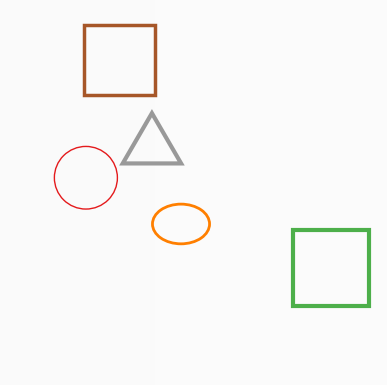[{"shape": "circle", "thickness": 1, "radius": 0.41, "center": [0.222, 0.538]}, {"shape": "square", "thickness": 3, "radius": 0.49, "center": [0.855, 0.304]}, {"shape": "oval", "thickness": 2, "radius": 0.37, "center": [0.467, 0.418]}, {"shape": "square", "thickness": 2.5, "radius": 0.46, "center": [0.31, 0.844]}, {"shape": "triangle", "thickness": 3, "radius": 0.44, "center": [0.392, 0.619]}]